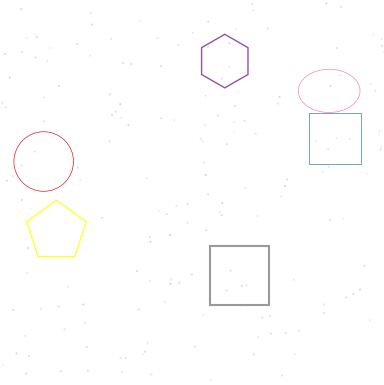[{"shape": "circle", "thickness": 0.5, "radius": 0.39, "center": [0.114, 0.58]}, {"shape": "square", "thickness": 0.5, "radius": 0.34, "center": [0.871, 0.64]}, {"shape": "hexagon", "thickness": 1, "radius": 0.35, "center": [0.584, 0.841]}, {"shape": "pentagon", "thickness": 1, "radius": 0.41, "center": [0.147, 0.399]}, {"shape": "oval", "thickness": 0.5, "radius": 0.4, "center": [0.855, 0.764]}, {"shape": "square", "thickness": 1.5, "radius": 0.38, "center": [0.622, 0.285]}]